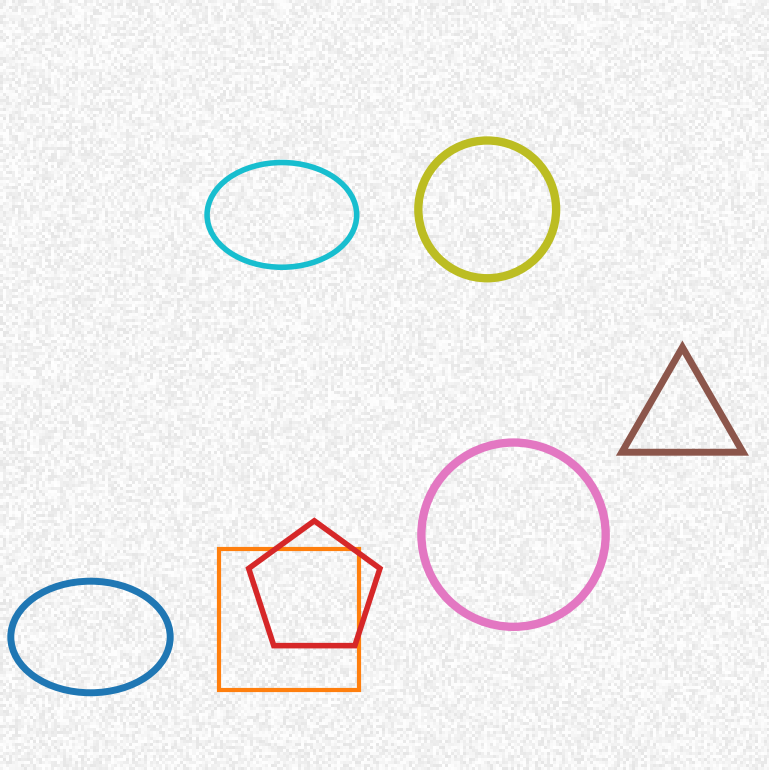[{"shape": "oval", "thickness": 2.5, "radius": 0.52, "center": [0.118, 0.173]}, {"shape": "square", "thickness": 1.5, "radius": 0.46, "center": [0.375, 0.196]}, {"shape": "pentagon", "thickness": 2, "radius": 0.45, "center": [0.408, 0.234]}, {"shape": "triangle", "thickness": 2.5, "radius": 0.45, "center": [0.886, 0.458]}, {"shape": "circle", "thickness": 3, "radius": 0.6, "center": [0.667, 0.306]}, {"shape": "circle", "thickness": 3, "radius": 0.45, "center": [0.633, 0.728]}, {"shape": "oval", "thickness": 2, "radius": 0.49, "center": [0.366, 0.721]}]